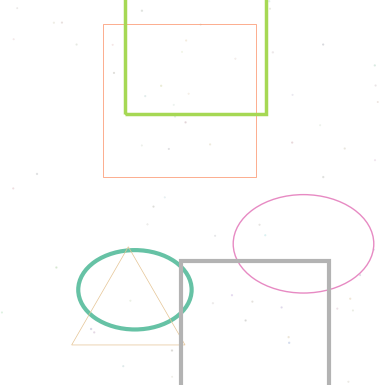[{"shape": "oval", "thickness": 3, "radius": 0.74, "center": [0.35, 0.247]}, {"shape": "square", "thickness": 0.5, "radius": 0.99, "center": [0.467, 0.738]}, {"shape": "oval", "thickness": 1, "radius": 0.91, "center": [0.788, 0.367]}, {"shape": "square", "thickness": 2.5, "radius": 0.92, "center": [0.508, 0.887]}, {"shape": "triangle", "thickness": 0.5, "radius": 0.85, "center": [0.333, 0.189]}, {"shape": "square", "thickness": 3, "radius": 0.96, "center": [0.662, 0.129]}]